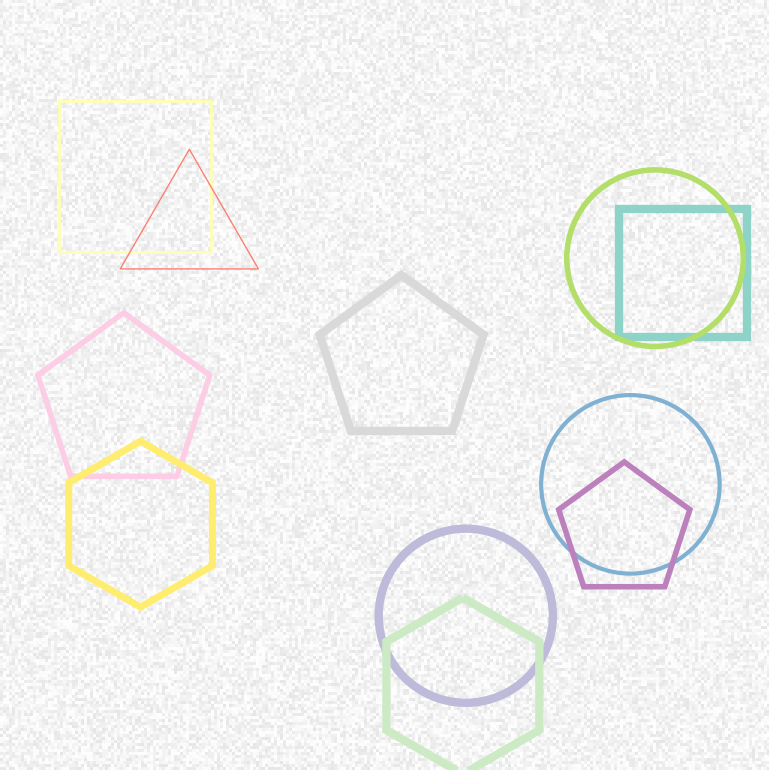[{"shape": "square", "thickness": 3, "radius": 0.42, "center": [0.886, 0.646]}, {"shape": "square", "thickness": 1, "radius": 0.49, "center": [0.176, 0.771]}, {"shape": "circle", "thickness": 3, "radius": 0.57, "center": [0.605, 0.2]}, {"shape": "triangle", "thickness": 0.5, "radius": 0.52, "center": [0.246, 0.703]}, {"shape": "circle", "thickness": 1.5, "radius": 0.58, "center": [0.819, 0.371]}, {"shape": "circle", "thickness": 2, "radius": 0.57, "center": [0.851, 0.665]}, {"shape": "pentagon", "thickness": 2, "radius": 0.59, "center": [0.161, 0.476]}, {"shape": "pentagon", "thickness": 3, "radius": 0.56, "center": [0.522, 0.531]}, {"shape": "pentagon", "thickness": 2, "radius": 0.45, "center": [0.811, 0.31]}, {"shape": "hexagon", "thickness": 3, "radius": 0.57, "center": [0.601, 0.109]}, {"shape": "hexagon", "thickness": 2.5, "radius": 0.54, "center": [0.183, 0.319]}]